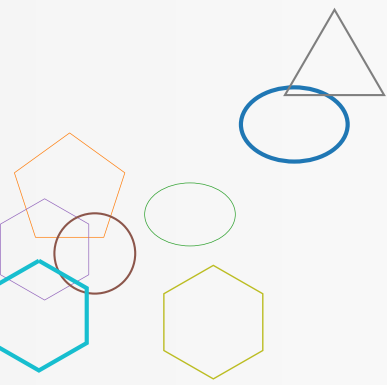[{"shape": "oval", "thickness": 3, "radius": 0.69, "center": [0.759, 0.677]}, {"shape": "pentagon", "thickness": 0.5, "radius": 0.75, "center": [0.18, 0.505]}, {"shape": "oval", "thickness": 0.5, "radius": 0.58, "center": [0.49, 0.443]}, {"shape": "hexagon", "thickness": 0.5, "radius": 0.66, "center": [0.115, 0.352]}, {"shape": "circle", "thickness": 1.5, "radius": 0.52, "center": [0.245, 0.342]}, {"shape": "triangle", "thickness": 1.5, "radius": 0.74, "center": [0.863, 0.827]}, {"shape": "hexagon", "thickness": 1, "radius": 0.74, "center": [0.551, 0.163]}, {"shape": "hexagon", "thickness": 3, "radius": 0.71, "center": [0.1, 0.18]}]